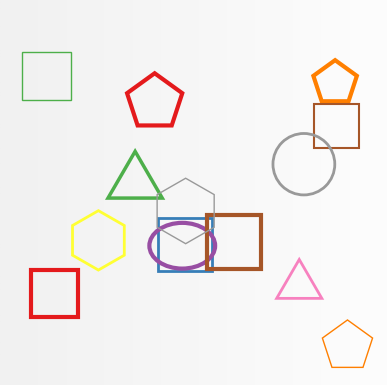[{"shape": "square", "thickness": 3, "radius": 0.3, "center": [0.141, 0.238]}, {"shape": "pentagon", "thickness": 3, "radius": 0.37, "center": [0.399, 0.735]}, {"shape": "square", "thickness": 2, "radius": 0.34, "center": [0.477, 0.364]}, {"shape": "triangle", "thickness": 2.5, "radius": 0.4, "center": [0.349, 0.526]}, {"shape": "square", "thickness": 1, "radius": 0.31, "center": [0.12, 0.802]}, {"shape": "oval", "thickness": 3, "radius": 0.42, "center": [0.47, 0.362]}, {"shape": "pentagon", "thickness": 3, "radius": 0.29, "center": [0.865, 0.785]}, {"shape": "pentagon", "thickness": 1, "radius": 0.34, "center": [0.897, 0.101]}, {"shape": "hexagon", "thickness": 2, "radius": 0.39, "center": [0.254, 0.376]}, {"shape": "square", "thickness": 1.5, "radius": 0.29, "center": [0.868, 0.673]}, {"shape": "square", "thickness": 3, "radius": 0.35, "center": [0.605, 0.371]}, {"shape": "triangle", "thickness": 2, "radius": 0.34, "center": [0.772, 0.259]}, {"shape": "circle", "thickness": 2, "radius": 0.4, "center": [0.784, 0.573]}, {"shape": "hexagon", "thickness": 1, "radius": 0.42, "center": [0.479, 0.452]}]